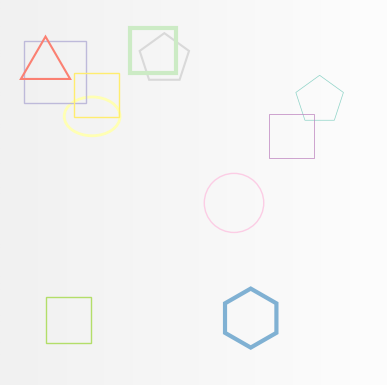[{"shape": "pentagon", "thickness": 0.5, "radius": 0.32, "center": [0.825, 0.74]}, {"shape": "oval", "thickness": 2, "radius": 0.36, "center": [0.238, 0.698]}, {"shape": "square", "thickness": 1, "radius": 0.4, "center": [0.142, 0.813]}, {"shape": "triangle", "thickness": 1.5, "radius": 0.37, "center": [0.117, 0.832]}, {"shape": "hexagon", "thickness": 3, "radius": 0.38, "center": [0.647, 0.174]}, {"shape": "square", "thickness": 1, "radius": 0.29, "center": [0.177, 0.169]}, {"shape": "circle", "thickness": 1, "radius": 0.38, "center": [0.604, 0.473]}, {"shape": "pentagon", "thickness": 1.5, "radius": 0.33, "center": [0.424, 0.847]}, {"shape": "square", "thickness": 0.5, "radius": 0.29, "center": [0.752, 0.647]}, {"shape": "square", "thickness": 3, "radius": 0.29, "center": [0.395, 0.87]}, {"shape": "square", "thickness": 1, "radius": 0.29, "center": [0.249, 0.753]}]